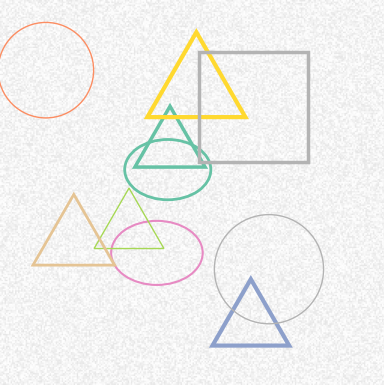[{"shape": "oval", "thickness": 2, "radius": 0.56, "center": [0.436, 0.559]}, {"shape": "triangle", "thickness": 2.5, "radius": 0.53, "center": [0.442, 0.619]}, {"shape": "circle", "thickness": 1, "radius": 0.62, "center": [0.119, 0.818]}, {"shape": "triangle", "thickness": 3, "radius": 0.58, "center": [0.651, 0.16]}, {"shape": "oval", "thickness": 1.5, "radius": 0.59, "center": [0.408, 0.343]}, {"shape": "triangle", "thickness": 1, "radius": 0.52, "center": [0.335, 0.407]}, {"shape": "triangle", "thickness": 3, "radius": 0.74, "center": [0.51, 0.769]}, {"shape": "triangle", "thickness": 2, "radius": 0.61, "center": [0.192, 0.373]}, {"shape": "square", "thickness": 2.5, "radius": 0.71, "center": [0.658, 0.722]}, {"shape": "circle", "thickness": 1, "radius": 0.71, "center": [0.699, 0.301]}]